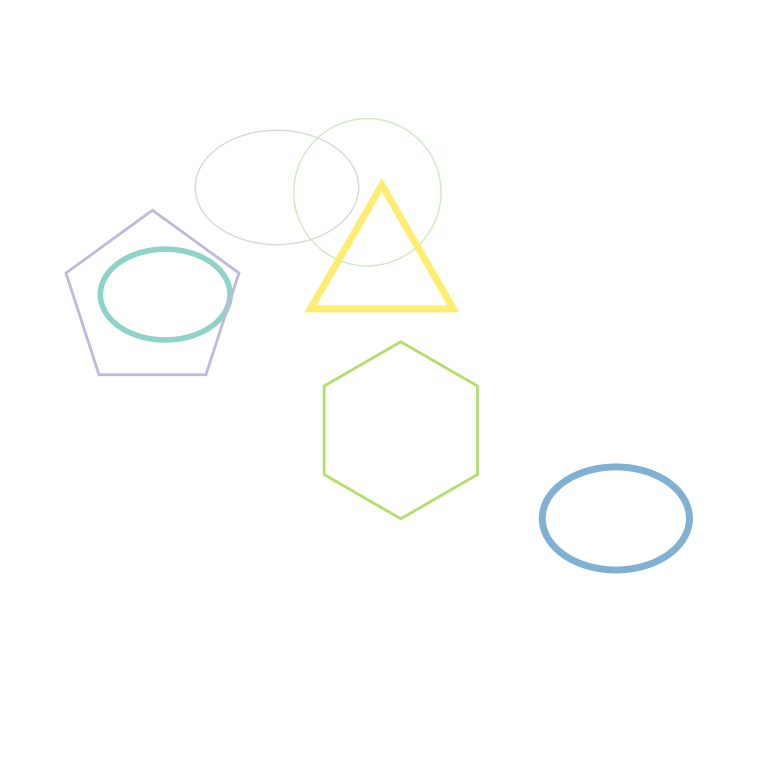[{"shape": "oval", "thickness": 2, "radius": 0.42, "center": [0.215, 0.617]}, {"shape": "pentagon", "thickness": 1, "radius": 0.59, "center": [0.198, 0.609]}, {"shape": "oval", "thickness": 2.5, "radius": 0.48, "center": [0.8, 0.327]}, {"shape": "hexagon", "thickness": 1, "radius": 0.57, "center": [0.521, 0.441]}, {"shape": "oval", "thickness": 0.5, "radius": 0.53, "center": [0.36, 0.757]}, {"shape": "circle", "thickness": 0.5, "radius": 0.48, "center": [0.477, 0.75]}, {"shape": "triangle", "thickness": 2.5, "radius": 0.54, "center": [0.496, 0.652]}]